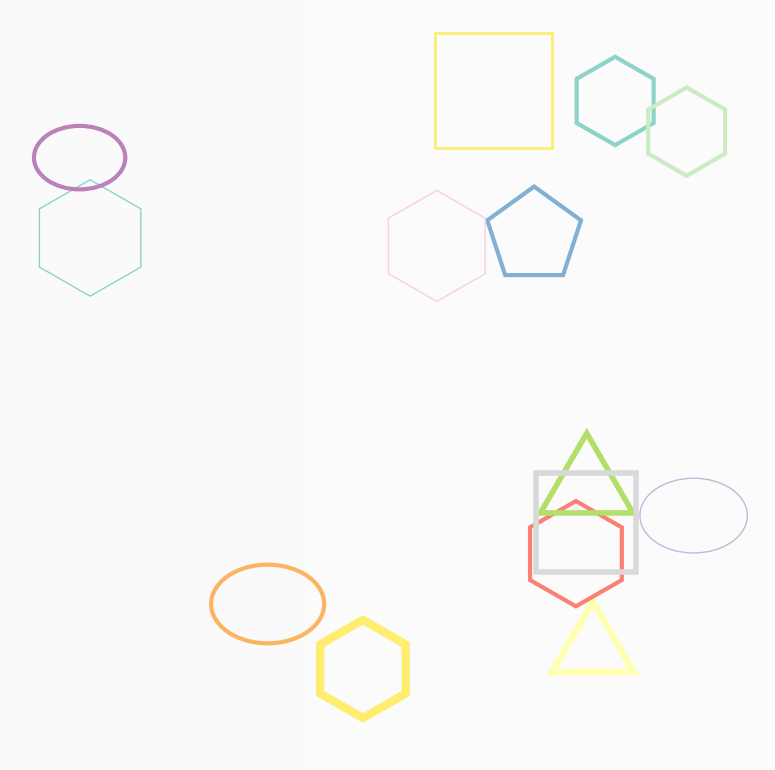[{"shape": "hexagon", "thickness": 1.5, "radius": 0.29, "center": [0.794, 0.869]}, {"shape": "hexagon", "thickness": 0.5, "radius": 0.38, "center": [0.116, 0.691]}, {"shape": "triangle", "thickness": 2.5, "radius": 0.3, "center": [0.765, 0.158]}, {"shape": "oval", "thickness": 0.5, "radius": 0.35, "center": [0.895, 0.33]}, {"shape": "hexagon", "thickness": 1.5, "radius": 0.34, "center": [0.743, 0.281]}, {"shape": "pentagon", "thickness": 1.5, "radius": 0.32, "center": [0.689, 0.694]}, {"shape": "oval", "thickness": 1.5, "radius": 0.36, "center": [0.345, 0.216]}, {"shape": "triangle", "thickness": 2, "radius": 0.34, "center": [0.757, 0.368]}, {"shape": "hexagon", "thickness": 0.5, "radius": 0.36, "center": [0.564, 0.681]}, {"shape": "square", "thickness": 2, "radius": 0.32, "center": [0.756, 0.322]}, {"shape": "oval", "thickness": 1.5, "radius": 0.29, "center": [0.103, 0.795]}, {"shape": "hexagon", "thickness": 1.5, "radius": 0.29, "center": [0.886, 0.829]}, {"shape": "square", "thickness": 1, "radius": 0.37, "center": [0.637, 0.883]}, {"shape": "hexagon", "thickness": 3, "radius": 0.32, "center": [0.468, 0.131]}]